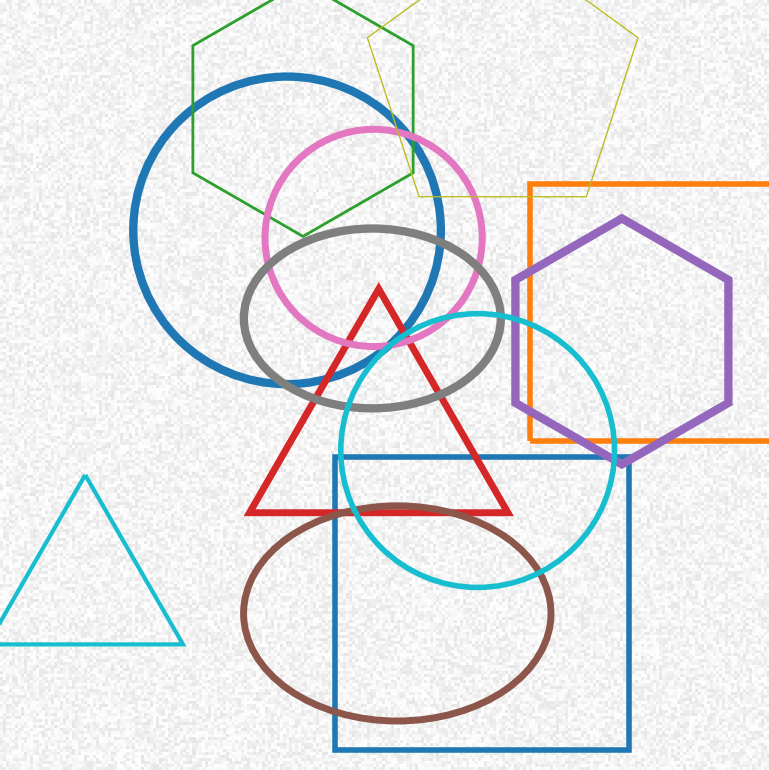[{"shape": "square", "thickness": 2, "radius": 0.95, "center": [0.626, 0.216]}, {"shape": "circle", "thickness": 3, "radius": 1.0, "center": [0.373, 0.701]}, {"shape": "square", "thickness": 2, "radius": 0.84, "center": [0.856, 0.594]}, {"shape": "hexagon", "thickness": 1, "radius": 0.83, "center": [0.394, 0.858]}, {"shape": "triangle", "thickness": 2.5, "radius": 0.97, "center": [0.492, 0.431]}, {"shape": "hexagon", "thickness": 3, "radius": 0.8, "center": [0.808, 0.557]}, {"shape": "oval", "thickness": 2.5, "radius": 1.0, "center": [0.516, 0.203]}, {"shape": "circle", "thickness": 2.5, "radius": 0.71, "center": [0.485, 0.691]}, {"shape": "oval", "thickness": 3, "radius": 0.83, "center": [0.484, 0.586]}, {"shape": "pentagon", "thickness": 0.5, "radius": 0.92, "center": [0.653, 0.894]}, {"shape": "triangle", "thickness": 1.5, "radius": 0.73, "center": [0.111, 0.236]}, {"shape": "circle", "thickness": 2, "radius": 0.89, "center": [0.62, 0.415]}]